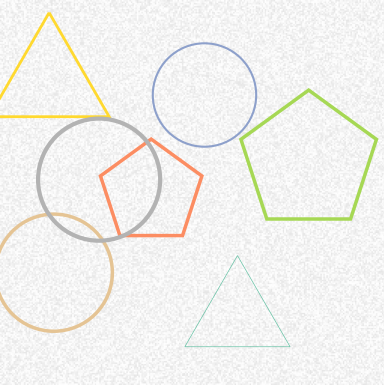[{"shape": "triangle", "thickness": 0.5, "radius": 0.79, "center": [0.617, 0.178]}, {"shape": "pentagon", "thickness": 2.5, "radius": 0.69, "center": [0.393, 0.5]}, {"shape": "circle", "thickness": 1.5, "radius": 0.67, "center": [0.531, 0.753]}, {"shape": "pentagon", "thickness": 2.5, "radius": 0.93, "center": [0.802, 0.581]}, {"shape": "triangle", "thickness": 2, "radius": 0.9, "center": [0.128, 0.787]}, {"shape": "circle", "thickness": 2.5, "radius": 0.76, "center": [0.14, 0.292]}, {"shape": "circle", "thickness": 3, "radius": 0.79, "center": [0.257, 0.533]}]